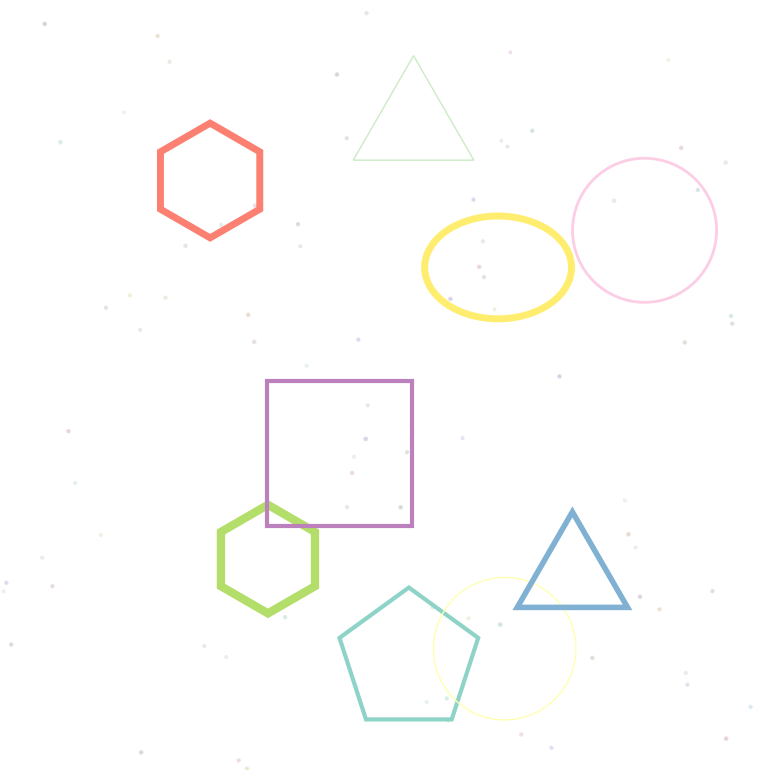[{"shape": "pentagon", "thickness": 1.5, "radius": 0.47, "center": [0.531, 0.142]}, {"shape": "circle", "thickness": 0.5, "radius": 0.46, "center": [0.655, 0.158]}, {"shape": "hexagon", "thickness": 2.5, "radius": 0.37, "center": [0.273, 0.766]}, {"shape": "triangle", "thickness": 2, "radius": 0.41, "center": [0.743, 0.253]}, {"shape": "hexagon", "thickness": 3, "radius": 0.35, "center": [0.348, 0.274]}, {"shape": "circle", "thickness": 1, "radius": 0.47, "center": [0.837, 0.701]}, {"shape": "square", "thickness": 1.5, "radius": 0.47, "center": [0.441, 0.411]}, {"shape": "triangle", "thickness": 0.5, "radius": 0.45, "center": [0.537, 0.837]}, {"shape": "oval", "thickness": 2.5, "radius": 0.48, "center": [0.647, 0.653]}]